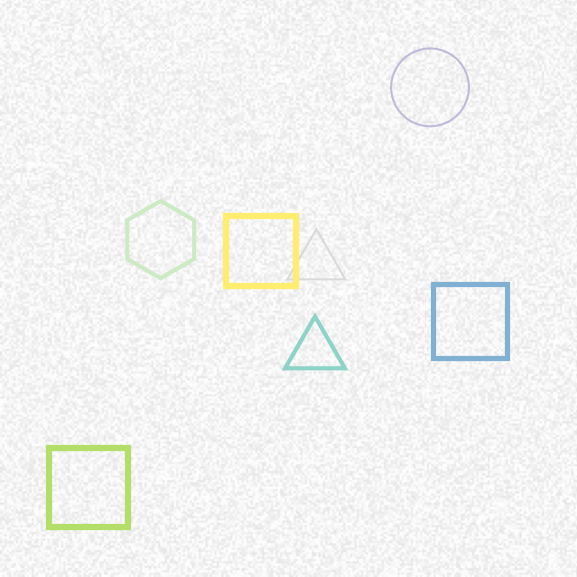[{"shape": "triangle", "thickness": 2, "radius": 0.3, "center": [0.545, 0.391]}, {"shape": "circle", "thickness": 1, "radius": 0.34, "center": [0.745, 0.848]}, {"shape": "square", "thickness": 2.5, "radius": 0.32, "center": [0.814, 0.443]}, {"shape": "square", "thickness": 3, "radius": 0.34, "center": [0.153, 0.154]}, {"shape": "triangle", "thickness": 1, "radius": 0.29, "center": [0.548, 0.544]}, {"shape": "hexagon", "thickness": 2, "radius": 0.33, "center": [0.278, 0.584]}, {"shape": "square", "thickness": 3, "radius": 0.3, "center": [0.452, 0.565]}]